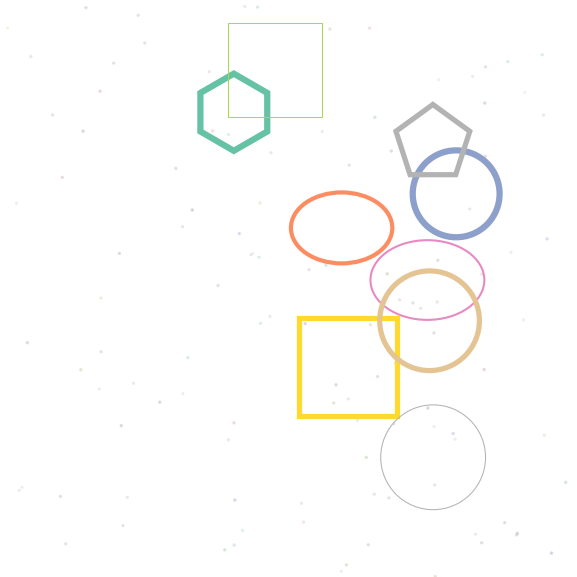[{"shape": "hexagon", "thickness": 3, "radius": 0.33, "center": [0.405, 0.805]}, {"shape": "oval", "thickness": 2, "radius": 0.44, "center": [0.592, 0.604]}, {"shape": "circle", "thickness": 3, "radius": 0.38, "center": [0.79, 0.664]}, {"shape": "oval", "thickness": 1, "radius": 0.49, "center": [0.74, 0.514]}, {"shape": "square", "thickness": 0.5, "radius": 0.41, "center": [0.477, 0.878]}, {"shape": "square", "thickness": 2.5, "radius": 0.42, "center": [0.603, 0.364]}, {"shape": "circle", "thickness": 2.5, "radius": 0.43, "center": [0.744, 0.444]}, {"shape": "circle", "thickness": 0.5, "radius": 0.45, "center": [0.75, 0.207]}, {"shape": "pentagon", "thickness": 2.5, "radius": 0.34, "center": [0.75, 0.751]}]